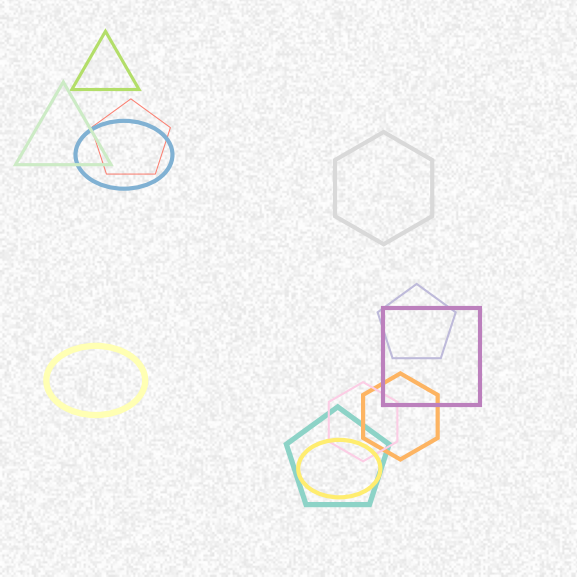[{"shape": "pentagon", "thickness": 2.5, "radius": 0.47, "center": [0.585, 0.201]}, {"shape": "oval", "thickness": 3, "radius": 0.43, "center": [0.166, 0.34]}, {"shape": "pentagon", "thickness": 1, "radius": 0.36, "center": [0.722, 0.436]}, {"shape": "pentagon", "thickness": 0.5, "radius": 0.36, "center": [0.227, 0.756]}, {"shape": "oval", "thickness": 2, "radius": 0.42, "center": [0.215, 0.731]}, {"shape": "hexagon", "thickness": 2, "radius": 0.37, "center": [0.693, 0.278]}, {"shape": "triangle", "thickness": 1.5, "radius": 0.34, "center": [0.183, 0.878]}, {"shape": "hexagon", "thickness": 1, "radius": 0.34, "center": [0.629, 0.269]}, {"shape": "hexagon", "thickness": 2, "radius": 0.49, "center": [0.664, 0.673]}, {"shape": "square", "thickness": 2, "radius": 0.42, "center": [0.748, 0.381]}, {"shape": "triangle", "thickness": 1.5, "radius": 0.48, "center": [0.11, 0.762]}, {"shape": "oval", "thickness": 2, "radius": 0.36, "center": [0.588, 0.188]}]